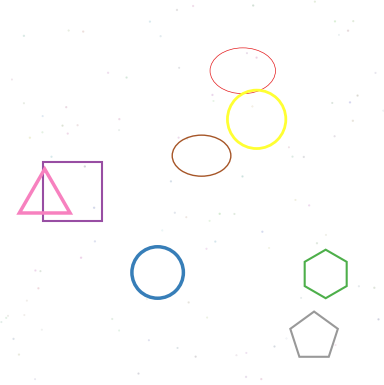[{"shape": "oval", "thickness": 0.5, "radius": 0.43, "center": [0.631, 0.816]}, {"shape": "circle", "thickness": 2.5, "radius": 0.33, "center": [0.409, 0.292]}, {"shape": "hexagon", "thickness": 1.5, "radius": 0.31, "center": [0.846, 0.288]}, {"shape": "square", "thickness": 1.5, "radius": 0.38, "center": [0.189, 0.503]}, {"shape": "circle", "thickness": 2, "radius": 0.38, "center": [0.667, 0.69]}, {"shape": "oval", "thickness": 1, "radius": 0.38, "center": [0.523, 0.596]}, {"shape": "triangle", "thickness": 2.5, "radius": 0.38, "center": [0.116, 0.485]}, {"shape": "pentagon", "thickness": 1.5, "radius": 0.32, "center": [0.816, 0.126]}]